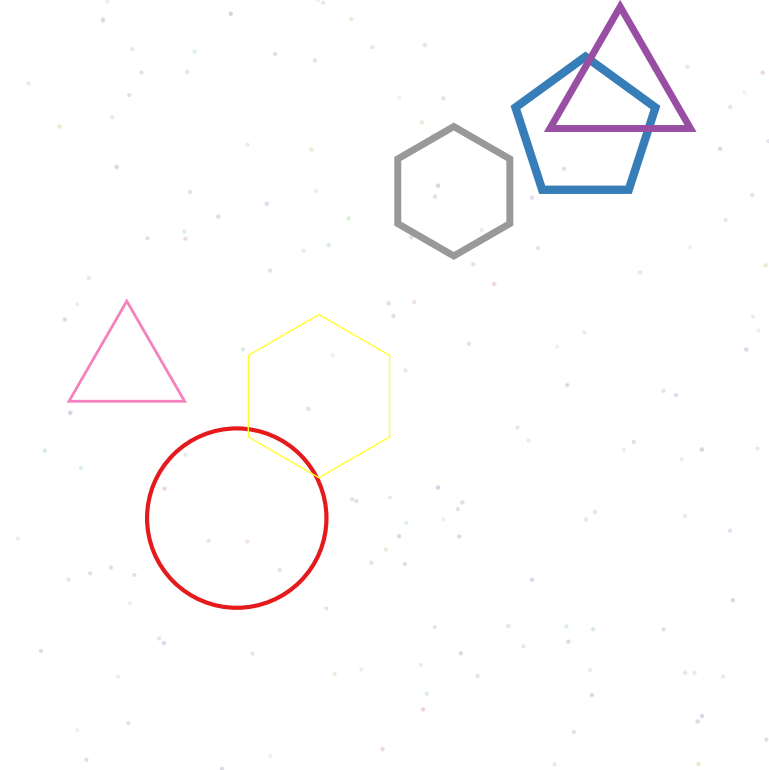[{"shape": "circle", "thickness": 1.5, "radius": 0.58, "center": [0.307, 0.327]}, {"shape": "pentagon", "thickness": 3, "radius": 0.48, "center": [0.76, 0.831]}, {"shape": "triangle", "thickness": 2.5, "radius": 0.53, "center": [0.805, 0.886]}, {"shape": "hexagon", "thickness": 0.5, "radius": 0.53, "center": [0.414, 0.486]}, {"shape": "triangle", "thickness": 1, "radius": 0.43, "center": [0.165, 0.522]}, {"shape": "hexagon", "thickness": 2.5, "radius": 0.42, "center": [0.589, 0.752]}]